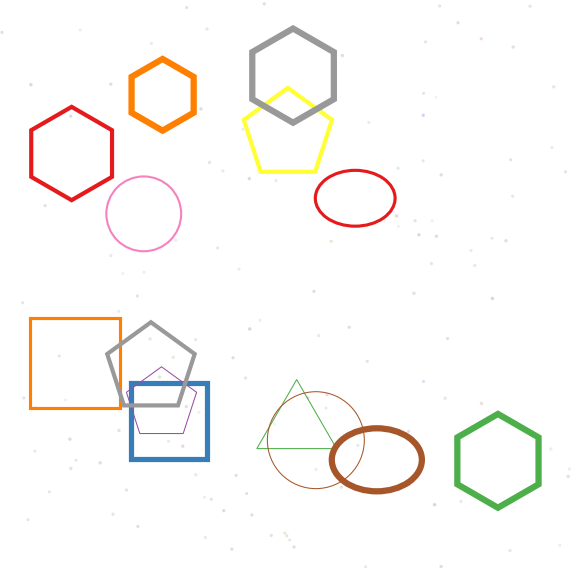[{"shape": "hexagon", "thickness": 2, "radius": 0.4, "center": [0.124, 0.733]}, {"shape": "oval", "thickness": 1.5, "radius": 0.35, "center": [0.615, 0.656]}, {"shape": "square", "thickness": 2.5, "radius": 0.33, "center": [0.293, 0.27]}, {"shape": "hexagon", "thickness": 3, "radius": 0.41, "center": [0.862, 0.201]}, {"shape": "triangle", "thickness": 0.5, "radius": 0.4, "center": [0.514, 0.262]}, {"shape": "pentagon", "thickness": 0.5, "radius": 0.32, "center": [0.28, 0.3]}, {"shape": "hexagon", "thickness": 3, "radius": 0.31, "center": [0.282, 0.835]}, {"shape": "square", "thickness": 1.5, "radius": 0.39, "center": [0.13, 0.371]}, {"shape": "pentagon", "thickness": 2, "radius": 0.4, "center": [0.499, 0.767]}, {"shape": "circle", "thickness": 0.5, "radius": 0.42, "center": [0.547, 0.237]}, {"shape": "oval", "thickness": 3, "radius": 0.39, "center": [0.653, 0.203]}, {"shape": "circle", "thickness": 1, "radius": 0.32, "center": [0.249, 0.629]}, {"shape": "hexagon", "thickness": 3, "radius": 0.41, "center": [0.507, 0.868]}, {"shape": "pentagon", "thickness": 2, "radius": 0.4, "center": [0.261, 0.362]}]